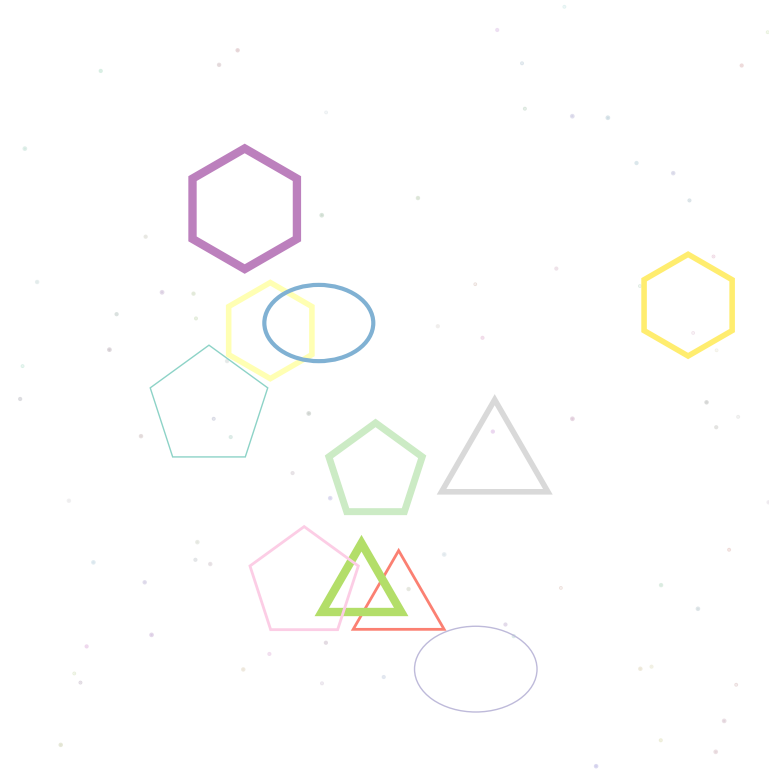[{"shape": "pentagon", "thickness": 0.5, "radius": 0.4, "center": [0.271, 0.471]}, {"shape": "hexagon", "thickness": 2, "radius": 0.31, "center": [0.351, 0.571]}, {"shape": "oval", "thickness": 0.5, "radius": 0.4, "center": [0.618, 0.131]}, {"shape": "triangle", "thickness": 1, "radius": 0.34, "center": [0.518, 0.217]}, {"shape": "oval", "thickness": 1.5, "radius": 0.35, "center": [0.414, 0.58]}, {"shape": "triangle", "thickness": 3, "radius": 0.3, "center": [0.469, 0.235]}, {"shape": "pentagon", "thickness": 1, "radius": 0.37, "center": [0.395, 0.242]}, {"shape": "triangle", "thickness": 2, "radius": 0.4, "center": [0.642, 0.401]}, {"shape": "hexagon", "thickness": 3, "radius": 0.39, "center": [0.318, 0.729]}, {"shape": "pentagon", "thickness": 2.5, "radius": 0.32, "center": [0.488, 0.387]}, {"shape": "hexagon", "thickness": 2, "radius": 0.33, "center": [0.894, 0.604]}]